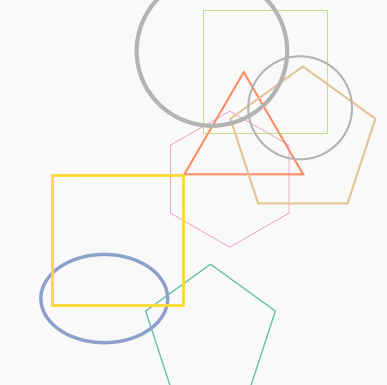[{"shape": "pentagon", "thickness": 1, "radius": 0.88, "center": [0.543, 0.138]}, {"shape": "triangle", "thickness": 1.5, "radius": 0.89, "center": [0.629, 0.636]}, {"shape": "oval", "thickness": 2.5, "radius": 0.82, "center": [0.269, 0.225]}, {"shape": "hexagon", "thickness": 0.5, "radius": 0.88, "center": [0.593, 0.535]}, {"shape": "square", "thickness": 0.5, "radius": 0.8, "center": [0.684, 0.815]}, {"shape": "square", "thickness": 2, "radius": 0.85, "center": [0.303, 0.377]}, {"shape": "pentagon", "thickness": 1.5, "radius": 0.98, "center": [0.782, 0.631]}, {"shape": "circle", "thickness": 3, "radius": 0.97, "center": [0.547, 0.868]}, {"shape": "circle", "thickness": 1.5, "radius": 0.67, "center": [0.775, 0.72]}]